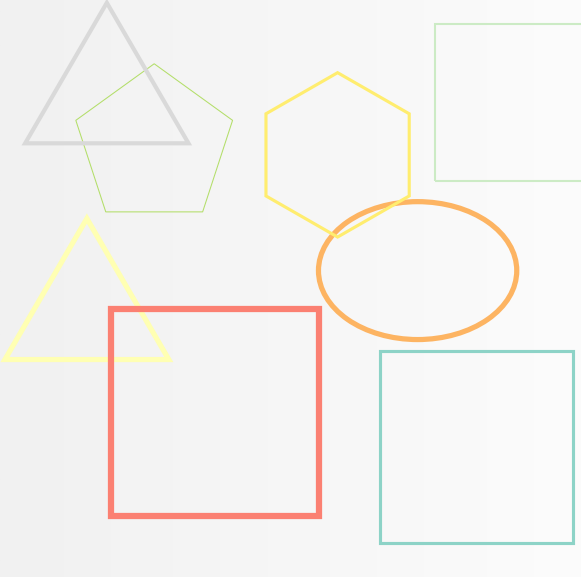[{"shape": "square", "thickness": 1.5, "radius": 0.83, "center": [0.819, 0.225]}, {"shape": "triangle", "thickness": 2.5, "radius": 0.81, "center": [0.149, 0.458]}, {"shape": "square", "thickness": 3, "radius": 0.9, "center": [0.369, 0.285]}, {"shape": "oval", "thickness": 2.5, "radius": 0.85, "center": [0.718, 0.531]}, {"shape": "pentagon", "thickness": 0.5, "radius": 0.71, "center": [0.265, 0.747]}, {"shape": "triangle", "thickness": 2, "radius": 0.81, "center": [0.184, 0.832]}, {"shape": "square", "thickness": 1, "radius": 0.68, "center": [0.885, 0.822]}, {"shape": "hexagon", "thickness": 1.5, "radius": 0.71, "center": [0.581, 0.731]}]